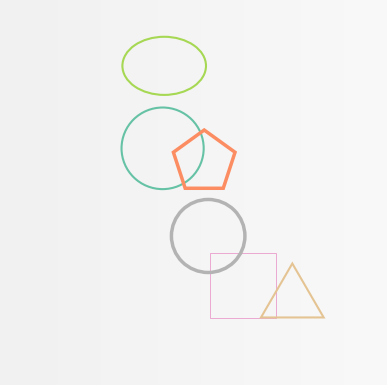[{"shape": "circle", "thickness": 1.5, "radius": 0.53, "center": [0.42, 0.615]}, {"shape": "pentagon", "thickness": 2.5, "radius": 0.42, "center": [0.527, 0.579]}, {"shape": "square", "thickness": 0.5, "radius": 0.42, "center": [0.627, 0.259]}, {"shape": "oval", "thickness": 1.5, "radius": 0.54, "center": [0.424, 0.829]}, {"shape": "triangle", "thickness": 1.5, "radius": 0.47, "center": [0.754, 0.222]}, {"shape": "circle", "thickness": 2.5, "radius": 0.47, "center": [0.537, 0.387]}]